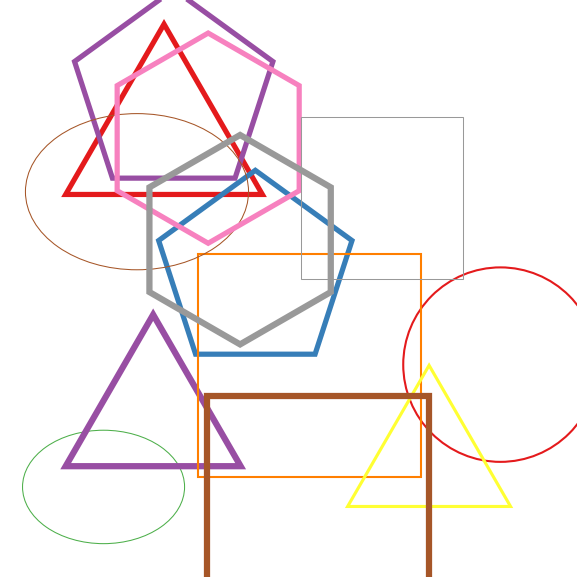[{"shape": "circle", "thickness": 1, "radius": 0.84, "center": [0.867, 0.368]}, {"shape": "triangle", "thickness": 2.5, "radius": 0.98, "center": [0.284, 0.761]}, {"shape": "pentagon", "thickness": 2.5, "radius": 0.88, "center": [0.442, 0.528]}, {"shape": "oval", "thickness": 0.5, "radius": 0.7, "center": [0.179, 0.156]}, {"shape": "pentagon", "thickness": 2.5, "radius": 0.9, "center": [0.301, 0.837]}, {"shape": "triangle", "thickness": 3, "radius": 0.87, "center": [0.265, 0.279]}, {"shape": "square", "thickness": 1, "radius": 0.96, "center": [0.536, 0.366]}, {"shape": "triangle", "thickness": 1.5, "radius": 0.81, "center": [0.743, 0.204]}, {"shape": "square", "thickness": 3, "radius": 0.96, "center": [0.55, 0.121]}, {"shape": "oval", "thickness": 0.5, "radius": 0.97, "center": [0.237, 0.667]}, {"shape": "hexagon", "thickness": 2.5, "radius": 0.91, "center": [0.36, 0.76]}, {"shape": "hexagon", "thickness": 3, "radius": 0.91, "center": [0.416, 0.584]}, {"shape": "square", "thickness": 0.5, "radius": 0.7, "center": [0.662, 0.656]}]